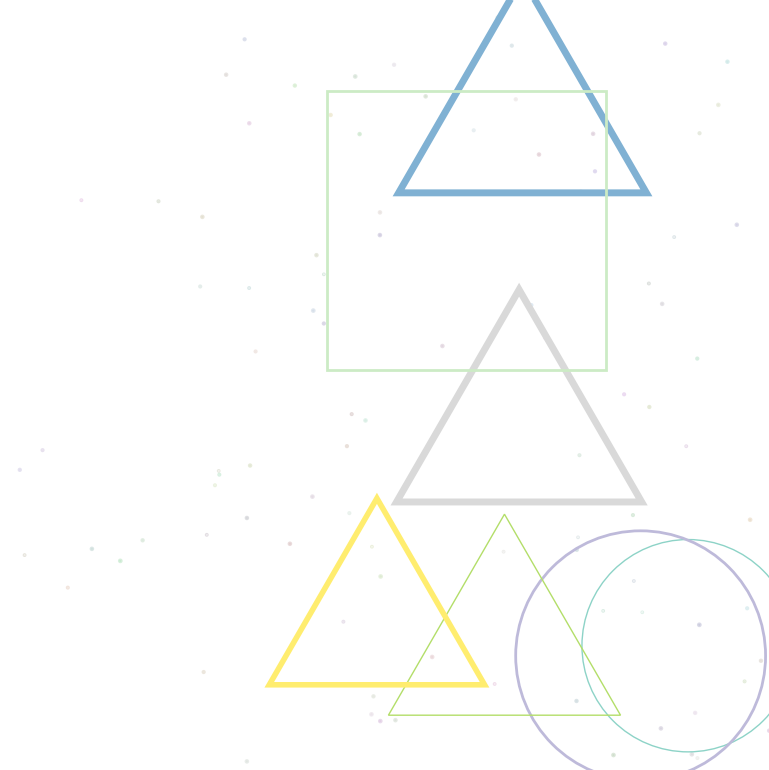[{"shape": "circle", "thickness": 0.5, "radius": 0.69, "center": [0.894, 0.161]}, {"shape": "circle", "thickness": 1, "radius": 0.81, "center": [0.832, 0.148]}, {"shape": "triangle", "thickness": 2.5, "radius": 0.93, "center": [0.679, 0.842]}, {"shape": "triangle", "thickness": 0.5, "radius": 0.87, "center": [0.655, 0.158]}, {"shape": "triangle", "thickness": 2.5, "radius": 0.92, "center": [0.674, 0.44]}, {"shape": "square", "thickness": 1, "radius": 0.9, "center": [0.606, 0.701]}, {"shape": "triangle", "thickness": 2, "radius": 0.81, "center": [0.49, 0.191]}]